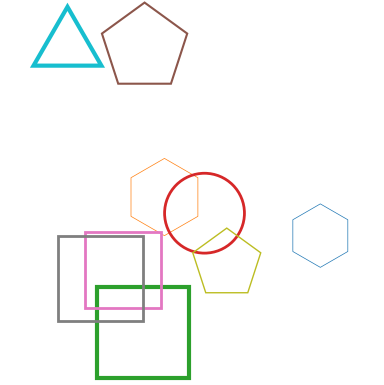[{"shape": "hexagon", "thickness": 0.5, "radius": 0.41, "center": [0.832, 0.388]}, {"shape": "hexagon", "thickness": 0.5, "radius": 0.5, "center": [0.427, 0.488]}, {"shape": "square", "thickness": 3, "radius": 0.59, "center": [0.372, 0.136]}, {"shape": "circle", "thickness": 2, "radius": 0.52, "center": [0.531, 0.446]}, {"shape": "pentagon", "thickness": 1.5, "radius": 0.58, "center": [0.376, 0.877]}, {"shape": "square", "thickness": 2, "radius": 0.49, "center": [0.32, 0.299]}, {"shape": "square", "thickness": 2, "radius": 0.55, "center": [0.26, 0.276]}, {"shape": "pentagon", "thickness": 1, "radius": 0.46, "center": [0.589, 0.315]}, {"shape": "triangle", "thickness": 3, "radius": 0.51, "center": [0.175, 0.88]}]